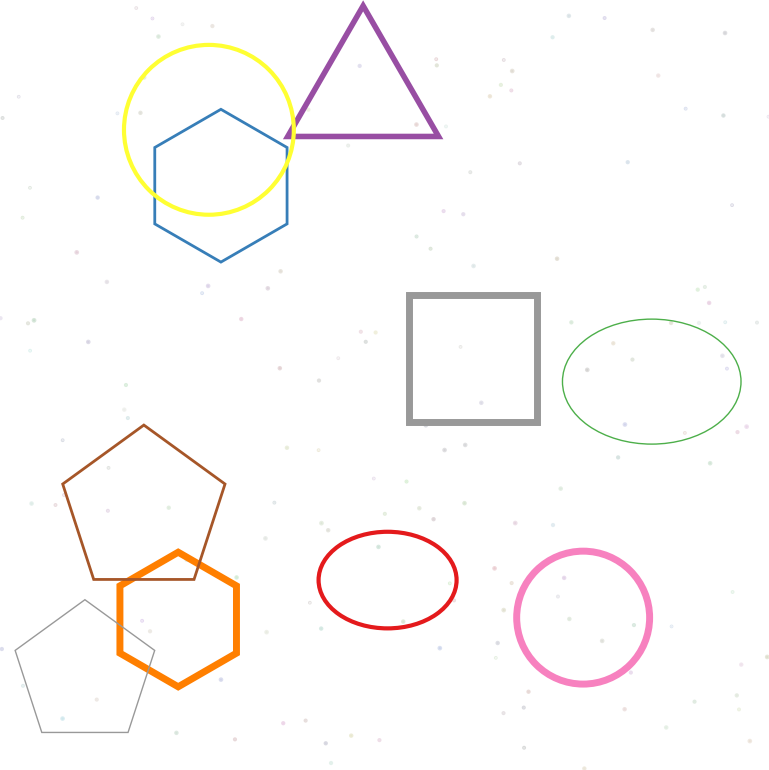[{"shape": "oval", "thickness": 1.5, "radius": 0.45, "center": [0.503, 0.247]}, {"shape": "hexagon", "thickness": 1, "radius": 0.5, "center": [0.287, 0.759]}, {"shape": "oval", "thickness": 0.5, "radius": 0.58, "center": [0.846, 0.504]}, {"shape": "triangle", "thickness": 2, "radius": 0.57, "center": [0.472, 0.879]}, {"shape": "hexagon", "thickness": 2.5, "radius": 0.44, "center": [0.231, 0.195]}, {"shape": "circle", "thickness": 1.5, "radius": 0.55, "center": [0.271, 0.831]}, {"shape": "pentagon", "thickness": 1, "radius": 0.55, "center": [0.187, 0.337]}, {"shape": "circle", "thickness": 2.5, "radius": 0.43, "center": [0.757, 0.198]}, {"shape": "square", "thickness": 2.5, "radius": 0.41, "center": [0.614, 0.535]}, {"shape": "pentagon", "thickness": 0.5, "radius": 0.48, "center": [0.11, 0.126]}]